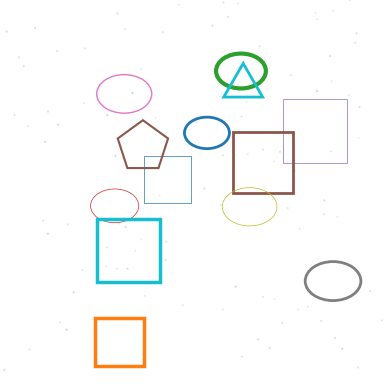[{"shape": "square", "thickness": 0.5, "radius": 0.31, "center": [0.435, 0.534]}, {"shape": "oval", "thickness": 2, "radius": 0.29, "center": [0.538, 0.655]}, {"shape": "square", "thickness": 2.5, "radius": 0.32, "center": [0.311, 0.112]}, {"shape": "oval", "thickness": 3, "radius": 0.32, "center": [0.626, 0.816]}, {"shape": "oval", "thickness": 0.5, "radius": 0.31, "center": [0.298, 0.465]}, {"shape": "square", "thickness": 0.5, "radius": 0.42, "center": [0.819, 0.661]}, {"shape": "square", "thickness": 2, "radius": 0.39, "center": [0.682, 0.578]}, {"shape": "pentagon", "thickness": 1.5, "radius": 0.34, "center": [0.371, 0.619]}, {"shape": "oval", "thickness": 1, "radius": 0.36, "center": [0.323, 0.756]}, {"shape": "oval", "thickness": 2, "radius": 0.36, "center": [0.865, 0.27]}, {"shape": "oval", "thickness": 0.5, "radius": 0.36, "center": [0.648, 0.463]}, {"shape": "triangle", "thickness": 2, "radius": 0.29, "center": [0.632, 0.777]}, {"shape": "square", "thickness": 2.5, "radius": 0.41, "center": [0.335, 0.349]}]